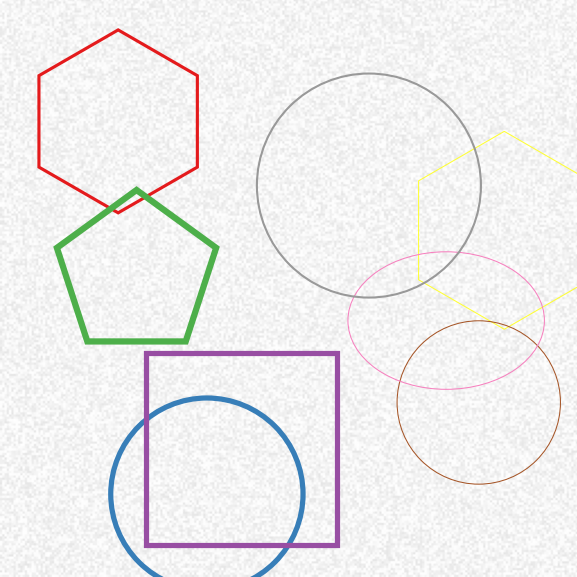[{"shape": "hexagon", "thickness": 1.5, "radius": 0.79, "center": [0.205, 0.789]}, {"shape": "circle", "thickness": 2.5, "radius": 0.83, "center": [0.358, 0.143]}, {"shape": "pentagon", "thickness": 3, "radius": 0.72, "center": [0.236, 0.525]}, {"shape": "square", "thickness": 2.5, "radius": 0.83, "center": [0.418, 0.222]}, {"shape": "hexagon", "thickness": 0.5, "radius": 0.86, "center": [0.873, 0.6]}, {"shape": "circle", "thickness": 0.5, "radius": 0.71, "center": [0.829, 0.302]}, {"shape": "oval", "thickness": 0.5, "radius": 0.85, "center": [0.773, 0.444]}, {"shape": "circle", "thickness": 1, "radius": 0.97, "center": [0.639, 0.678]}]